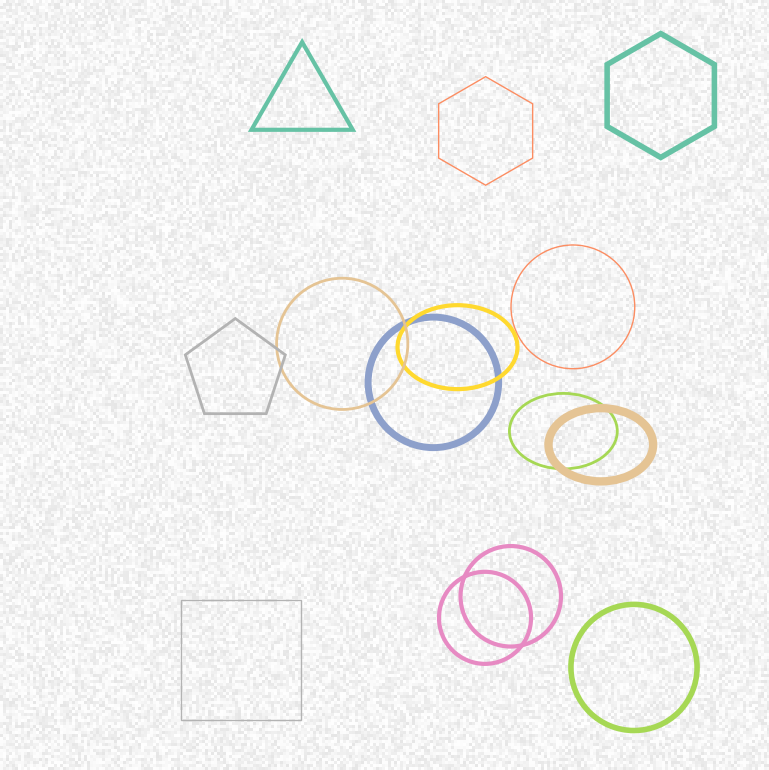[{"shape": "triangle", "thickness": 1.5, "radius": 0.38, "center": [0.392, 0.869]}, {"shape": "hexagon", "thickness": 2, "radius": 0.4, "center": [0.858, 0.876]}, {"shape": "hexagon", "thickness": 0.5, "radius": 0.35, "center": [0.631, 0.83]}, {"shape": "circle", "thickness": 0.5, "radius": 0.4, "center": [0.744, 0.601]}, {"shape": "circle", "thickness": 2.5, "radius": 0.42, "center": [0.563, 0.503]}, {"shape": "circle", "thickness": 1.5, "radius": 0.3, "center": [0.63, 0.198]}, {"shape": "circle", "thickness": 1.5, "radius": 0.33, "center": [0.663, 0.226]}, {"shape": "oval", "thickness": 1, "radius": 0.35, "center": [0.732, 0.44]}, {"shape": "circle", "thickness": 2, "radius": 0.41, "center": [0.823, 0.133]}, {"shape": "oval", "thickness": 1.5, "radius": 0.39, "center": [0.594, 0.549]}, {"shape": "oval", "thickness": 3, "radius": 0.34, "center": [0.78, 0.422]}, {"shape": "circle", "thickness": 1, "radius": 0.43, "center": [0.444, 0.553]}, {"shape": "pentagon", "thickness": 1, "radius": 0.34, "center": [0.306, 0.518]}, {"shape": "square", "thickness": 0.5, "radius": 0.39, "center": [0.313, 0.142]}]